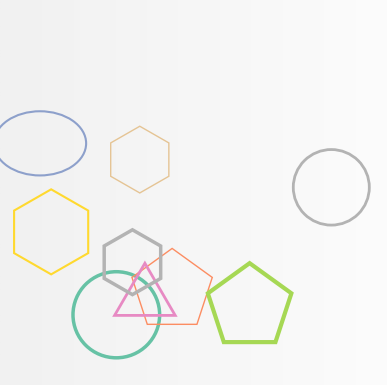[{"shape": "circle", "thickness": 2.5, "radius": 0.56, "center": [0.3, 0.182]}, {"shape": "pentagon", "thickness": 1, "radius": 0.54, "center": [0.444, 0.246]}, {"shape": "oval", "thickness": 1.5, "radius": 0.6, "center": [0.103, 0.628]}, {"shape": "triangle", "thickness": 2, "radius": 0.45, "center": [0.374, 0.226]}, {"shape": "pentagon", "thickness": 3, "radius": 0.57, "center": [0.644, 0.203]}, {"shape": "hexagon", "thickness": 1.5, "radius": 0.55, "center": [0.132, 0.398]}, {"shape": "hexagon", "thickness": 1, "radius": 0.43, "center": [0.361, 0.585]}, {"shape": "circle", "thickness": 2, "radius": 0.49, "center": [0.855, 0.513]}, {"shape": "hexagon", "thickness": 2.5, "radius": 0.42, "center": [0.342, 0.319]}]